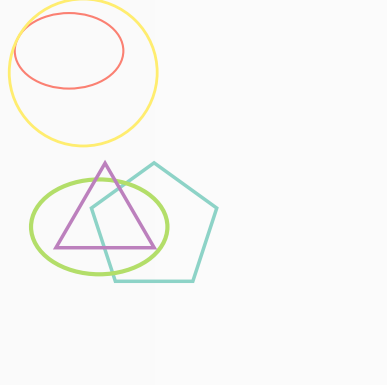[{"shape": "pentagon", "thickness": 2.5, "radius": 0.85, "center": [0.398, 0.407]}, {"shape": "oval", "thickness": 1.5, "radius": 0.7, "center": [0.178, 0.868]}, {"shape": "oval", "thickness": 3, "radius": 0.88, "center": [0.256, 0.411]}, {"shape": "triangle", "thickness": 2.5, "radius": 0.73, "center": [0.271, 0.43]}, {"shape": "circle", "thickness": 2, "radius": 0.95, "center": [0.215, 0.812]}]